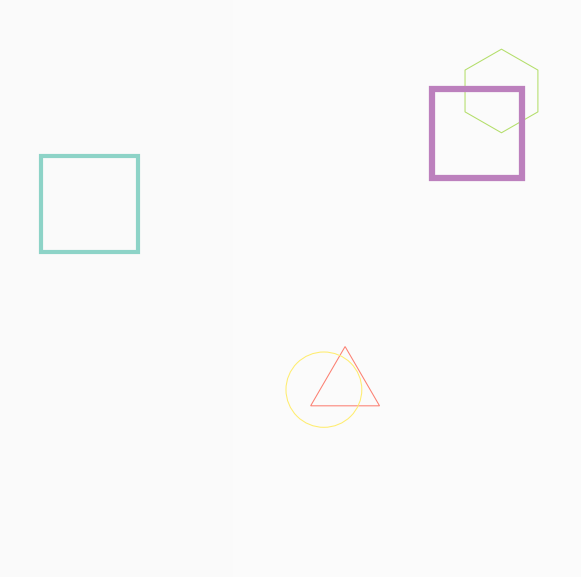[{"shape": "square", "thickness": 2, "radius": 0.42, "center": [0.155, 0.646]}, {"shape": "triangle", "thickness": 0.5, "radius": 0.34, "center": [0.594, 0.331]}, {"shape": "hexagon", "thickness": 0.5, "radius": 0.36, "center": [0.863, 0.842]}, {"shape": "square", "thickness": 3, "radius": 0.39, "center": [0.821, 0.768]}, {"shape": "circle", "thickness": 0.5, "radius": 0.33, "center": [0.557, 0.324]}]